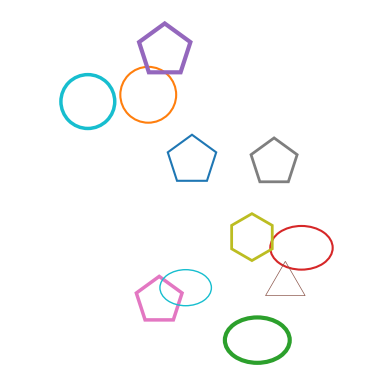[{"shape": "pentagon", "thickness": 1.5, "radius": 0.33, "center": [0.499, 0.584]}, {"shape": "circle", "thickness": 1.5, "radius": 0.36, "center": [0.385, 0.754]}, {"shape": "oval", "thickness": 3, "radius": 0.42, "center": [0.668, 0.117]}, {"shape": "oval", "thickness": 1.5, "radius": 0.41, "center": [0.783, 0.356]}, {"shape": "pentagon", "thickness": 3, "radius": 0.35, "center": [0.428, 0.869]}, {"shape": "triangle", "thickness": 0.5, "radius": 0.3, "center": [0.741, 0.262]}, {"shape": "pentagon", "thickness": 2.5, "radius": 0.31, "center": [0.414, 0.22]}, {"shape": "pentagon", "thickness": 2, "radius": 0.31, "center": [0.712, 0.579]}, {"shape": "hexagon", "thickness": 2, "radius": 0.3, "center": [0.654, 0.384]}, {"shape": "circle", "thickness": 2.5, "radius": 0.35, "center": [0.228, 0.736]}, {"shape": "oval", "thickness": 1, "radius": 0.33, "center": [0.482, 0.253]}]